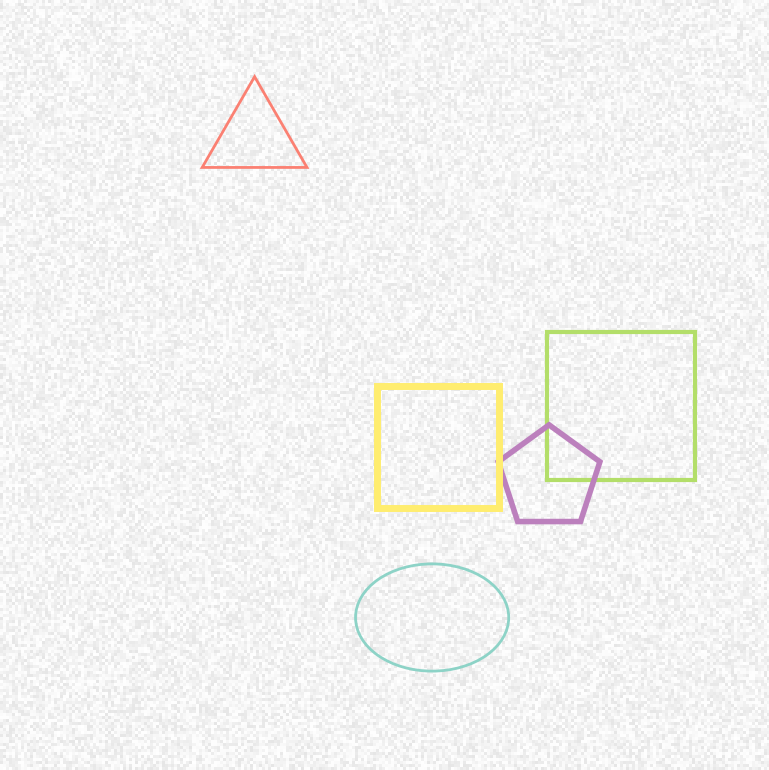[{"shape": "oval", "thickness": 1, "radius": 0.5, "center": [0.561, 0.198]}, {"shape": "triangle", "thickness": 1, "radius": 0.39, "center": [0.331, 0.822]}, {"shape": "square", "thickness": 1.5, "radius": 0.48, "center": [0.807, 0.473]}, {"shape": "pentagon", "thickness": 2, "radius": 0.35, "center": [0.713, 0.379]}, {"shape": "square", "thickness": 2.5, "radius": 0.4, "center": [0.568, 0.419]}]